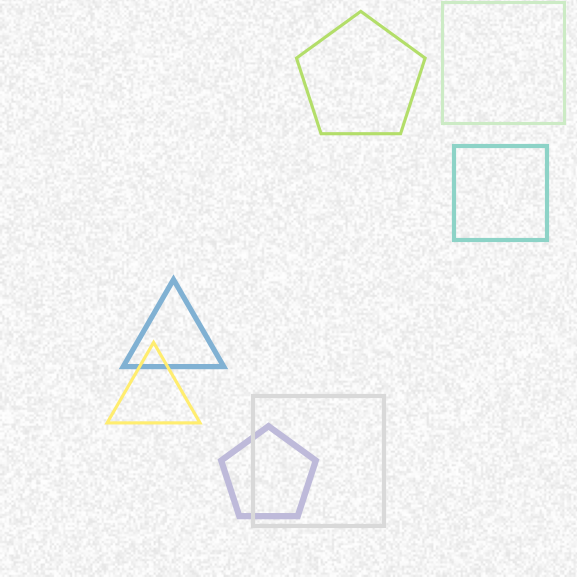[{"shape": "square", "thickness": 2, "radius": 0.41, "center": [0.867, 0.664]}, {"shape": "pentagon", "thickness": 3, "radius": 0.43, "center": [0.465, 0.175]}, {"shape": "triangle", "thickness": 2.5, "radius": 0.5, "center": [0.3, 0.415]}, {"shape": "pentagon", "thickness": 1.5, "radius": 0.59, "center": [0.625, 0.862]}, {"shape": "square", "thickness": 2, "radius": 0.56, "center": [0.551, 0.201]}, {"shape": "square", "thickness": 1.5, "radius": 0.53, "center": [0.871, 0.891]}, {"shape": "triangle", "thickness": 1.5, "radius": 0.46, "center": [0.266, 0.313]}]